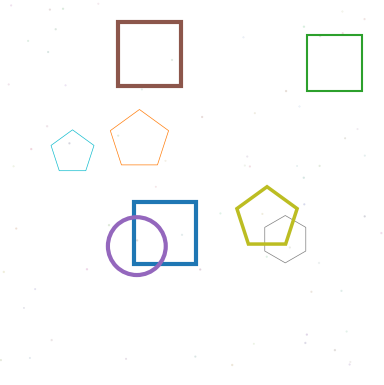[{"shape": "square", "thickness": 3, "radius": 0.4, "center": [0.428, 0.395]}, {"shape": "pentagon", "thickness": 0.5, "radius": 0.4, "center": [0.362, 0.636]}, {"shape": "square", "thickness": 1.5, "radius": 0.36, "center": [0.868, 0.836]}, {"shape": "circle", "thickness": 3, "radius": 0.38, "center": [0.355, 0.361]}, {"shape": "square", "thickness": 3, "radius": 0.41, "center": [0.389, 0.859]}, {"shape": "hexagon", "thickness": 0.5, "radius": 0.31, "center": [0.741, 0.379]}, {"shape": "pentagon", "thickness": 2.5, "radius": 0.41, "center": [0.694, 0.433]}, {"shape": "pentagon", "thickness": 0.5, "radius": 0.29, "center": [0.188, 0.604]}]